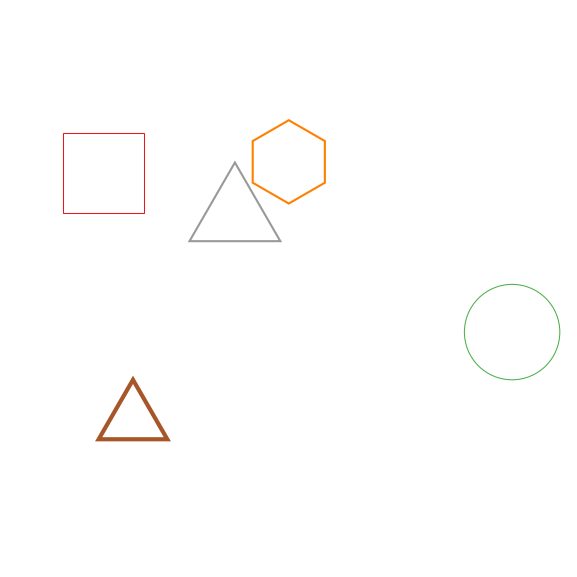[{"shape": "square", "thickness": 0.5, "radius": 0.35, "center": [0.179, 0.7]}, {"shape": "circle", "thickness": 0.5, "radius": 0.41, "center": [0.887, 0.424]}, {"shape": "hexagon", "thickness": 1, "radius": 0.36, "center": [0.5, 0.719]}, {"shape": "triangle", "thickness": 2, "radius": 0.34, "center": [0.23, 0.273]}, {"shape": "triangle", "thickness": 1, "radius": 0.45, "center": [0.407, 0.627]}]